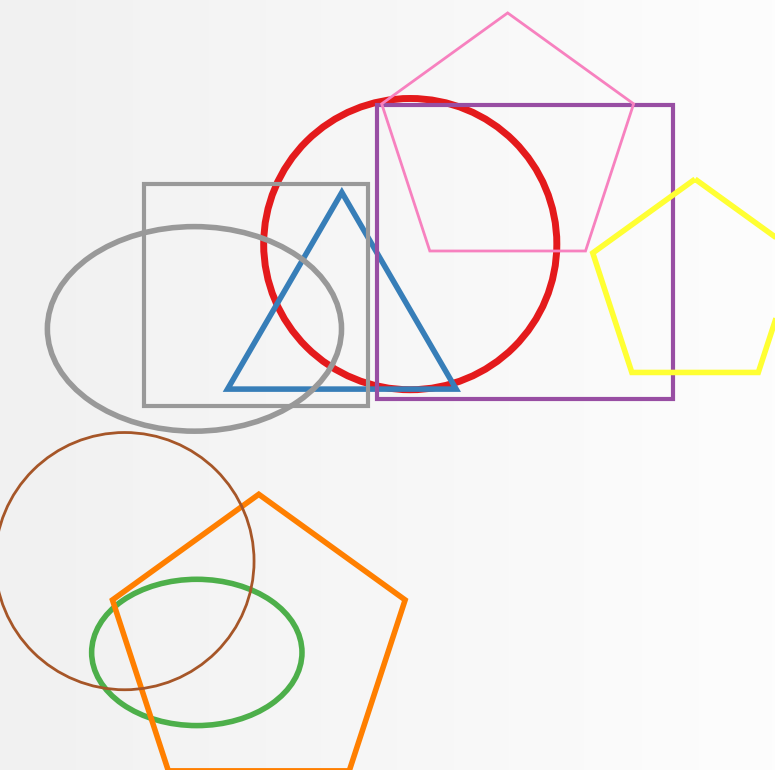[{"shape": "circle", "thickness": 2.5, "radius": 0.95, "center": [0.529, 0.683]}, {"shape": "triangle", "thickness": 2, "radius": 0.85, "center": [0.441, 0.58]}, {"shape": "oval", "thickness": 2, "radius": 0.68, "center": [0.254, 0.153]}, {"shape": "square", "thickness": 1.5, "radius": 0.96, "center": [0.678, 0.673]}, {"shape": "pentagon", "thickness": 2, "radius": 0.99, "center": [0.334, 0.16]}, {"shape": "pentagon", "thickness": 2, "radius": 0.69, "center": [0.897, 0.629]}, {"shape": "circle", "thickness": 1, "radius": 0.84, "center": [0.161, 0.271]}, {"shape": "pentagon", "thickness": 1, "radius": 0.85, "center": [0.655, 0.812]}, {"shape": "oval", "thickness": 2, "radius": 0.95, "center": [0.251, 0.573]}, {"shape": "square", "thickness": 1.5, "radius": 0.72, "center": [0.33, 0.617]}]